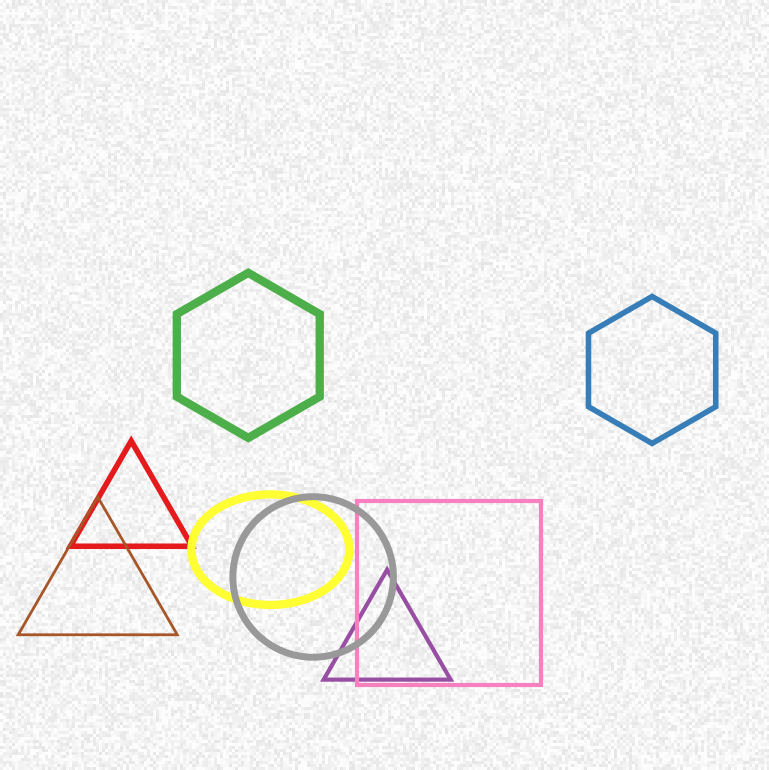[{"shape": "triangle", "thickness": 2, "radius": 0.46, "center": [0.17, 0.336]}, {"shape": "hexagon", "thickness": 2, "radius": 0.48, "center": [0.847, 0.52]}, {"shape": "hexagon", "thickness": 3, "radius": 0.54, "center": [0.322, 0.538]}, {"shape": "triangle", "thickness": 1.5, "radius": 0.48, "center": [0.503, 0.165]}, {"shape": "oval", "thickness": 3, "radius": 0.51, "center": [0.351, 0.286]}, {"shape": "triangle", "thickness": 1, "radius": 0.6, "center": [0.127, 0.235]}, {"shape": "square", "thickness": 1.5, "radius": 0.6, "center": [0.583, 0.229]}, {"shape": "circle", "thickness": 2.5, "radius": 0.52, "center": [0.407, 0.251]}]